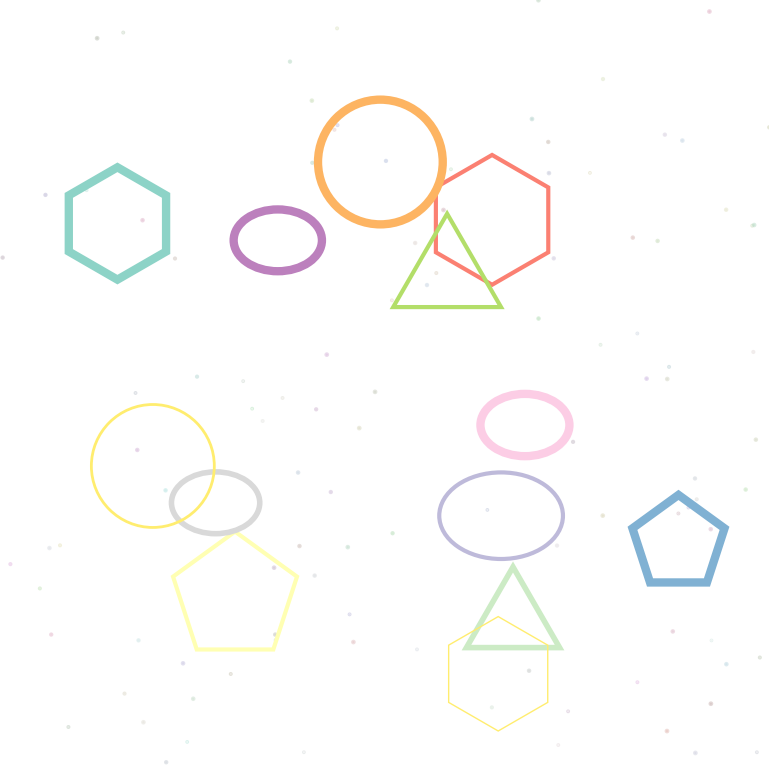[{"shape": "hexagon", "thickness": 3, "radius": 0.36, "center": [0.153, 0.71]}, {"shape": "pentagon", "thickness": 1.5, "radius": 0.42, "center": [0.305, 0.225]}, {"shape": "oval", "thickness": 1.5, "radius": 0.4, "center": [0.651, 0.33]}, {"shape": "hexagon", "thickness": 1.5, "radius": 0.42, "center": [0.639, 0.714]}, {"shape": "pentagon", "thickness": 3, "radius": 0.31, "center": [0.881, 0.294]}, {"shape": "circle", "thickness": 3, "radius": 0.4, "center": [0.494, 0.79]}, {"shape": "triangle", "thickness": 1.5, "radius": 0.4, "center": [0.581, 0.642]}, {"shape": "oval", "thickness": 3, "radius": 0.29, "center": [0.682, 0.448]}, {"shape": "oval", "thickness": 2, "radius": 0.29, "center": [0.28, 0.347]}, {"shape": "oval", "thickness": 3, "radius": 0.29, "center": [0.361, 0.688]}, {"shape": "triangle", "thickness": 2, "radius": 0.35, "center": [0.666, 0.194]}, {"shape": "hexagon", "thickness": 0.5, "radius": 0.37, "center": [0.647, 0.125]}, {"shape": "circle", "thickness": 1, "radius": 0.4, "center": [0.198, 0.395]}]